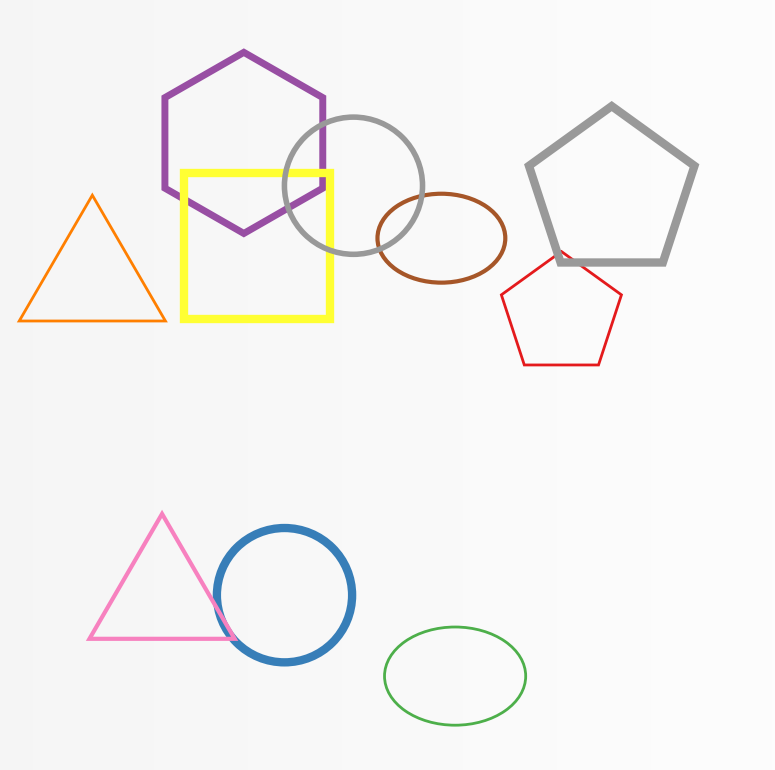[{"shape": "pentagon", "thickness": 1, "radius": 0.41, "center": [0.724, 0.592]}, {"shape": "circle", "thickness": 3, "radius": 0.44, "center": [0.367, 0.227]}, {"shape": "oval", "thickness": 1, "radius": 0.46, "center": [0.587, 0.122]}, {"shape": "hexagon", "thickness": 2.5, "radius": 0.59, "center": [0.315, 0.814]}, {"shape": "triangle", "thickness": 1, "radius": 0.54, "center": [0.119, 0.638]}, {"shape": "square", "thickness": 3, "radius": 0.47, "center": [0.331, 0.681]}, {"shape": "oval", "thickness": 1.5, "radius": 0.41, "center": [0.57, 0.691]}, {"shape": "triangle", "thickness": 1.5, "radius": 0.54, "center": [0.209, 0.224]}, {"shape": "circle", "thickness": 2, "radius": 0.45, "center": [0.456, 0.759]}, {"shape": "pentagon", "thickness": 3, "radius": 0.56, "center": [0.789, 0.75]}]